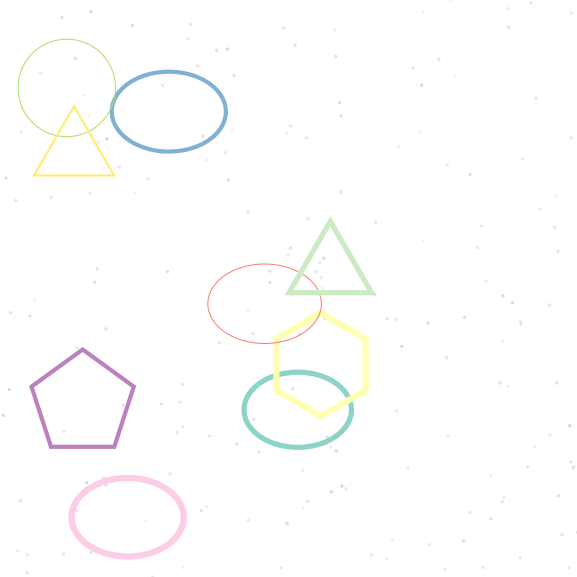[{"shape": "oval", "thickness": 2.5, "radius": 0.47, "center": [0.516, 0.29]}, {"shape": "hexagon", "thickness": 3, "radius": 0.45, "center": [0.556, 0.368]}, {"shape": "oval", "thickness": 0.5, "radius": 0.49, "center": [0.458, 0.473]}, {"shape": "oval", "thickness": 2, "radius": 0.49, "center": [0.292, 0.806]}, {"shape": "circle", "thickness": 0.5, "radius": 0.42, "center": [0.116, 0.847]}, {"shape": "oval", "thickness": 3, "radius": 0.49, "center": [0.221, 0.104]}, {"shape": "pentagon", "thickness": 2, "radius": 0.47, "center": [0.143, 0.301]}, {"shape": "triangle", "thickness": 2.5, "radius": 0.41, "center": [0.572, 0.534]}, {"shape": "triangle", "thickness": 1, "radius": 0.4, "center": [0.128, 0.735]}]